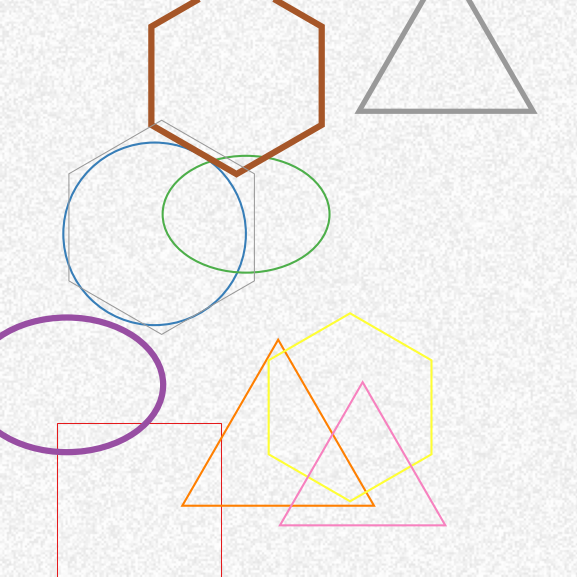[{"shape": "square", "thickness": 0.5, "radius": 0.71, "center": [0.241, 0.124]}, {"shape": "circle", "thickness": 1, "radius": 0.79, "center": [0.268, 0.594]}, {"shape": "oval", "thickness": 1, "radius": 0.72, "center": [0.426, 0.628]}, {"shape": "oval", "thickness": 3, "radius": 0.83, "center": [0.116, 0.333]}, {"shape": "triangle", "thickness": 1, "radius": 0.96, "center": [0.482, 0.219]}, {"shape": "hexagon", "thickness": 1, "radius": 0.81, "center": [0.606, 0.294]}, {"shape": "hexagon", "thickness": 3, "radius": 0.85, "center": [0.41, 0.868]}, {"shape": "triangle", "thickness": 1, "radius": 0.83, "center": [0.628, 0.172]}, {"shape": "hexagon", "thickness": 0.5, "radius": 0.93, "center": [0.28, 0.605]}, {"shape": "triangle", "thickness": 2.5, "radius": 0.87, "center": [0.772, 0.893]}]